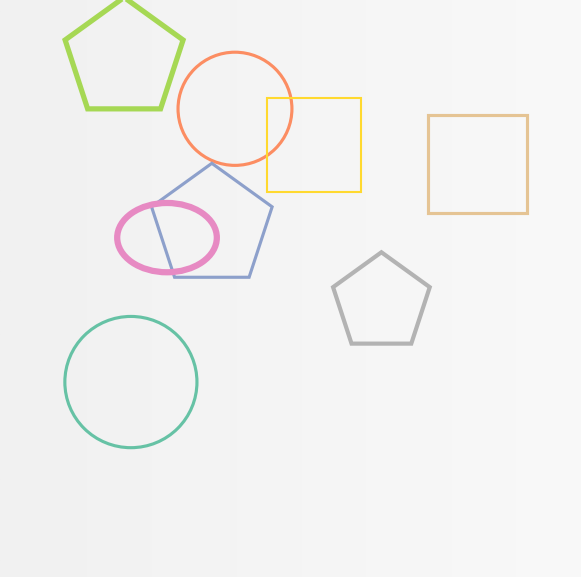[{"shape": "circle", "thickness": 1.5, "radius": 0.57, "center": [0.225, 0.338]}, {"shape": "circle", "thickness": 1.5, "radius": 0.49, "center": [0.404, 0.811]}, {"shape": "pentagon", "thickness": 1.5, "radius": 0.55, "center": [0.364, 0.607]}, {"shape": "oval", "thickness": 3, "radius": 0.43, "center": [0.287, 0.588]}, {"shape": "pentagon", "thickness": 2.5, "radius": 0.53, "center": [0.214, 0.897]}, {"shape": "square", "thickness": 1, "radius": 0.4, "center": [0.54, 0.748]}, {"shape": "square", "thickness": 1.5, "radius": 0.42, "center": [0.821, 0.715]}, {"shape": "pentagon", "thickness": 2, "radius": 0.44, "center": [0.656, 0.475]}]